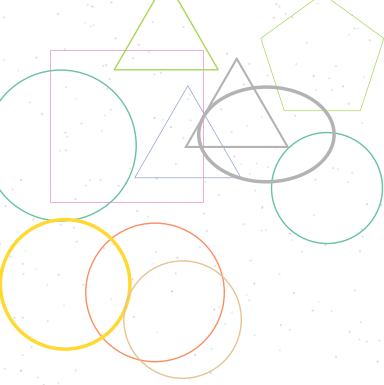[{"shape": "circle", "thickness": 1, "radius": 0.72, "center": [0.849, 0.512]}, {"shape": "circle", "thickness": 1, "radius": 0.98, "center": [0.158, 0.622]}, {"shape": "circle", "thickness": 1, "radius": 0.9, "center": [0.403, 0.24]}, {"shape": "triangle", "thickness": 0.5, "radius": 0.8, "center": [0.488, 0.618]}, {"shape": "square", "thickness": 0.5, "radius": 0.99, "center": [0.329, 0.672]}, {"shape": "triangle", "thickness": 1, "radius": 0.78, "center": [0.432, 0.897]}, {"shape": "pentagon", "thickness": 0.5, "radius": 0.84, "center": [0.837, 0.848]}, {"shape": "circle", "thickness": 2.5, "radius": 0.84, "center": [0.169, 0.261]}, {"shape": "circle", "thickness": 1, "radius": 0.76, "center": [0.474, 0.17]}, {"shape": "oval", "thickness": 2.5, "radius": 0.88, "center": [0.692, 0.651]}, {"shape": "triangle", "thickness": 1.5, "radius": 0.76, "center": [0.615, 0.695]}]